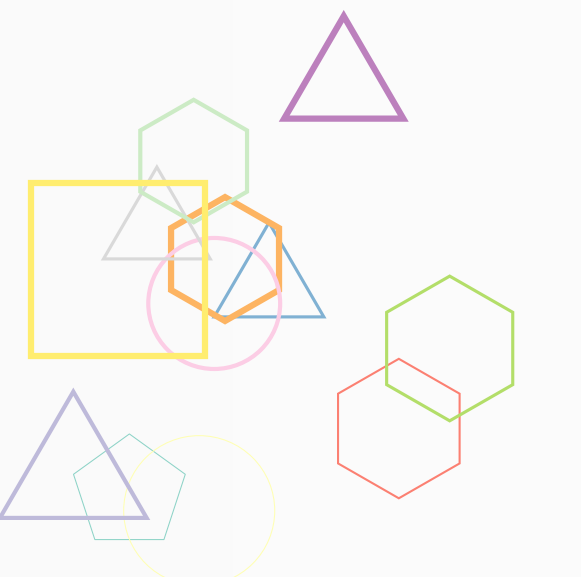[{"shape": "pentagon", "thickness": 0.5, "radius": 0.51, "center": [0.223, 0.147]}, {"shape": "circle", "thickness": 0.5, "radius": 0.65, "center": [0.343, 0.115]}, {"shape": "triangle", "thickness": 2, "radius": 0.73, "center": [0.126, 0.175]}, {"shape": "hexagon", "thickness": 1, "radius": 0.6, "center": [0.686, 0.257]}, {"shape": "triangle", "thickness": 1.5, "radius": 0.54, "center": [0.463, 0.505]}, {"shape": "hexagon", "thickness": 3, "radius": 0.54, "center": [0.387, 0.551]}, {"shape": "hexagon", "thickness": 1.5, "radius": 0.63, "center": [0.774, 0.396]}, {"shape": "circle", "thickness": 2, "radius": 0.57, "center": [0.369, 0.474]}, {"shape": "triangle", "thickness": 1.5, "radius": 0.53, "center": [0.27, 0.604]}, {"shape": "triangle", "thickness": 3, "radius": 0.59, "center": [0.591, 0.853]}, {"shape": "hexagon", "thickness": 2, "radius": 0.53, "center": [0.333, 0.72]}, {"shape": "square", "thickness": 3, "radius": 0.75, "center": [0.202, 0.533]}]